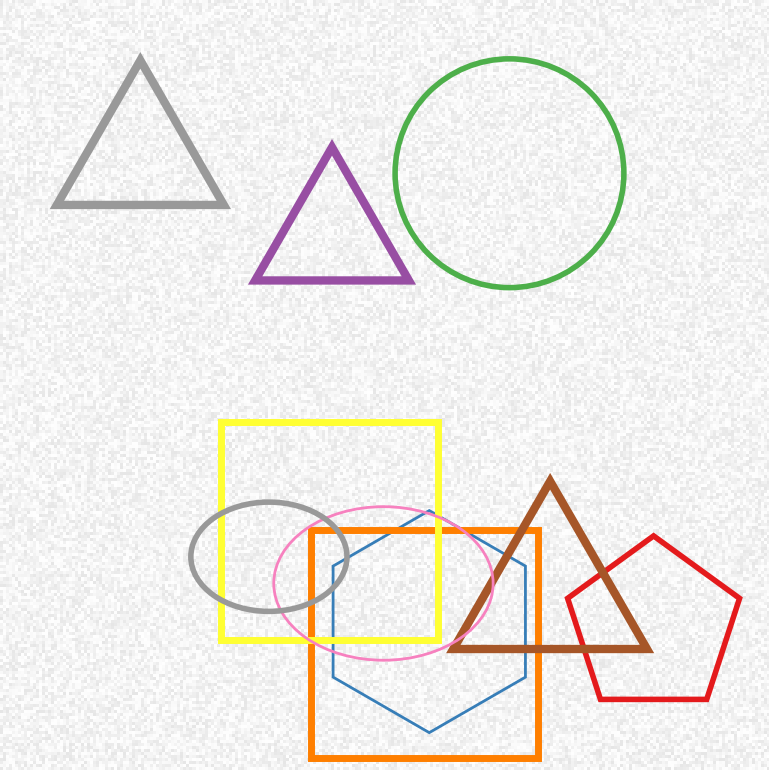[{"shape": "pentagon", "thickness": 2, "radius": 0.59, "center": [0.849, 0.187]}, {"shape": "hexagon", "thickness": 1, "radius": 0.72, "center": [0.557, 0.193]}, {"shape": "circle", "thickness": 2, "radius": 0.74, "center": [0.662, 0.775]}, {"shape": "triangle", "thickness": 3, "radius": 0.58, "center": [0.431, 0.693]}, {"shape": "square", "thickness": 2.5, "radius": 0.74, "center": [0.551, 0.163]}, {"shape": "square", "thickness": 2.5, "radius": 0.71, "center": [0.428, 0.311]}, {"shape": "triangle", "thickness": 3, "radius": 0.73, "center": [0.714, 0.23]}, {"shape": "oval", "thickness": 1, "radius": 0.71, "center": [0.498, 0.242]}, {"shape": "triangle", "thickness": 3, "radius": 0.63, "center": [0.182, 0.796]}, {"shape": "oval", "thickness": 2, "radius": 0.51, "center": [0.349, 0.277]}]